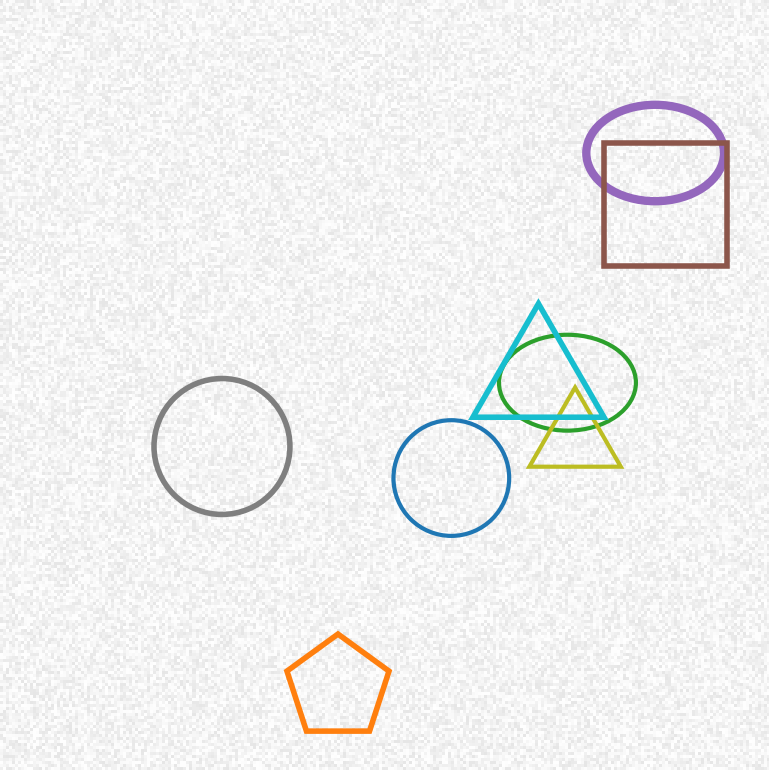[{"shape": "circle", "thickness": 1.5, "radius": 0.38, "center": [0.586, 0.379]}, {"shape": "pentagon", "thickness": 2, "radius": 0.35, "center": [0.439, 0.107]}, {"shape": "oval", "thickness": 1.5, "radius": 0.44, "center": [0.737, 0.503]}, {"shape": "oval", "thickness": 3, "radius": 0.45, "center": [0.851, 0.801]}, {"shape": "square", "thickness": 2, "radius": 0.4, "center": [0.864, 0.734]}, {"shape": "circle", "thickness": 2, "radius": 0.44, "center": [0.288, 0.42]}, {"shape": "triangle", "thickness": 1.5, "radius": 0.34, "center": [0.747, 0.428]}, {"shape": "triangle", "thickness": 2, "radius": 0.49, "center": [0.699, 0.507]}]